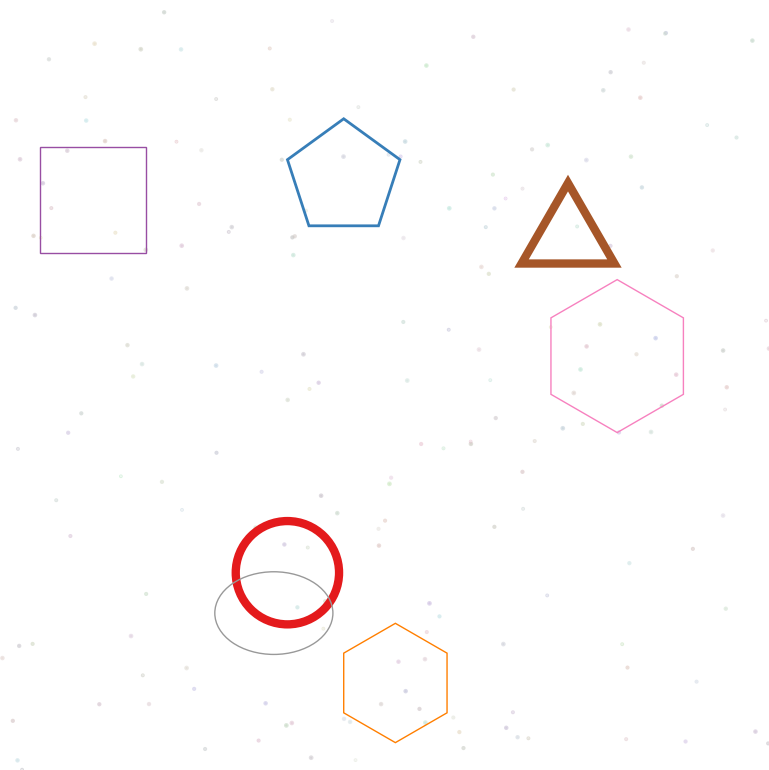[{"shape": "circle", "thickness": 3, "radius": 0.34, "center": [0.373, 0.256]}, {"shape": "pentagon", "thickness": 1, "radius": 0.38, "center": [0.446, 0.769]}, {"shape": "square", "thickness": 0.5, "radius": 0.34, "center": [0.12, 0.74]}, {"shape": "hexagon", "thickness": 0.5, "radius": 0.39, "center": [0.513, 0.113]}, {"shape": "triangle", "thickness": 3, "radius": 0.35, "center": [0.738, 0.693]}, {"shape": "hexagon", "thickness": 0.5, "radius": 0.5, "center": [0.802, 0.538]}, {"shape": "oval", "thickness": 0.5, "radius": 0.38, "center": [0.356, 0.204]}]